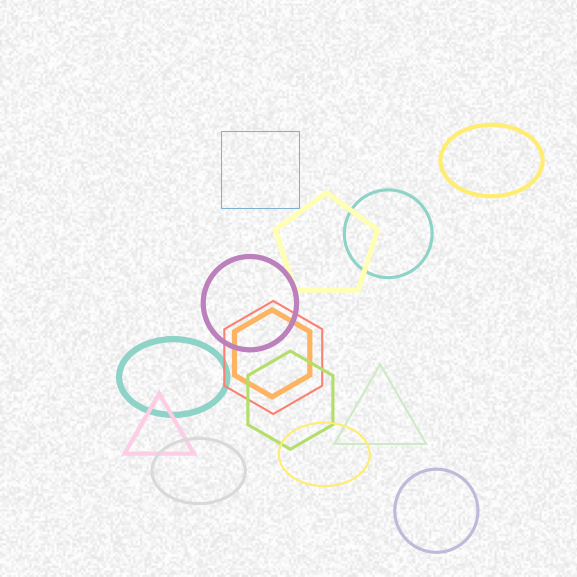[{"shape": "oval", "thickness": 3, "radius": 0.47, "center": [0.3, 0.346]}, {"shape": "circle", "thickness": 1.5, "radius": 0.38, "center": [0.672, 0.594]}, {"shape": "pentagon", "thickness": 2.5, "radius": 0.47, "center": [0.565, 0.572]}, {"shape": "circle", "thickness": 1.5, "radius": 0.36, "center": [0.756, 0.115]}, {"shape": "hexagon", "thickness": 1, "radius": 0.49, "center": [0.473, 0.38]}, {"shape": "square", "thickness": 0.5, "radius": 0.34, "center": [0.451, 0.706]}, {"shape": "hexagon", "thickness": 2.5, "radius": 0.38, "center": [0.471, 0.387]}, {"shape": "hexagon", "thickness": 1.5, "radius": 0.42, "center": [0.503, 0.306]}, {"shape": "triangle", "thickness": 2, "radius": 0.35, "center": [0.276, 0.248]}, {"shape": "oval", "thickness": 1.5, "radius": 0.4, "center": [0.344, 0.184]}, {"shape": "circle", "thickness": 2.5, "radius": 0.4, "center": [0.433, 0.474]}, {"shape": "triangle", "thickness": 1, "radius": 0.46, "center": [0.658, 0.276]}, {"shape": "oval", "thickness": 1, "radius": 0.39, "center": [0.562, 0.212]}, {"shape": "oval", "thickness": 2, "radius": 0.44, "center": [0.851, 0.721]}]